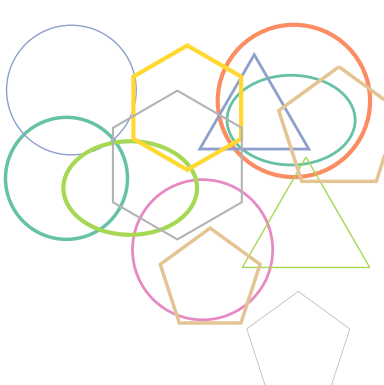[{"shape": "oval", "thickness": 2, "radius": 0.83, "center": [0.756, 0.688]}, {"shape": "circle", "thickness": 2.5, "radius": 0.79, "center": [0.173, 0.537]}, {"shape": "circle", "thickness": 3, "radius": 0.99, "center": [0.763, 0.738]}, {"shape": "triangle", "thickness": 2, "radius": 0.82, "center": [0.66, 0.695]}, {"shape": "circle", "thickness": 1, "radius": 0.84, "center": [0.185, 0.766]}, {"shape": "circle", "thickness": 2, "radius": 0.91, "center": [0.526, 0.351]}, {"shape": "oval", "thickness": 3, "radius": 0.87, "center": [0.338, 0.512]}, {"shape": "triangle", "thickness": 1, "radius": 0.96, "center": [0.795, 0.401]}, {"shape": "hexagon", "thickness": 3, "radius": 0.81, "center": [0.486, 0.72]}, {"shape": "pentagon", "thickness": 2.5, "radius": 0.82, "center": [0.881, 0.662]}, {"shape": "pentagon", "thickness": 2.5, "radius": 0.68, "center": [0.546, 0.271]}, {"shape": "hexagon", "thickness": 1.5, "radius": 0.97, "center": [0.461, 0.571]}, {"shape": "pentagon", "thickness": 0.5, "radius": 0.7, "center": [0.775, 0.102]}]